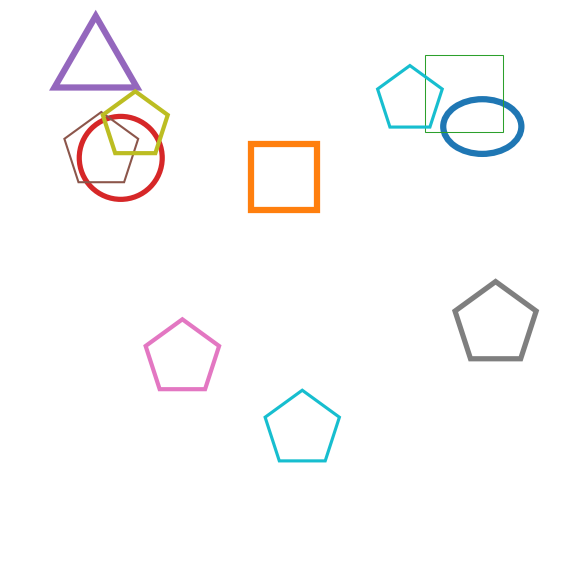[{"shape": "oval", "thickness": 3, "radius": 0.34, "center": [0.835, 0.78]}, {"shape": "square", "thickness": 3, "radius": 0.29, "center": [0.492, 0.693]}, {"shape": "square", "thickness": 0.5, "radius": 0.33, "center": [0.803, 0.837]}, {"shape": "circle", "thickness": 2.5, "radius": 0.36, "center": [0.209, 0.726]}, {"shape": "triangle", "thickness": 3, "radius": 0.41, "center": [0.166, 0.889]}, {"shape": "pentagon", "thickness": 1, "radius": 0.34, "center": [0.175, 0.738]}, {"shape": "pentagon", "thickness": 2, "radius": 0.33, "center": [0.316, 0.379]}, {"shape": "pentagon", "thickness": 2.5, "radius": 0.37, "center": [0.858, 0.438]}, {"shape": "pentagon", "thickness": 2, "radius": 0.3, "center": [0.234, 0.782]}, {"shape": "pentagon", "thickness": 1.5, "radius": 0.34, "center": [0.523, 0.256]}, {"shape": "pentagon", "thickness": 1.5, "radius": 0.29, "center": [0.71, 0.827]}]